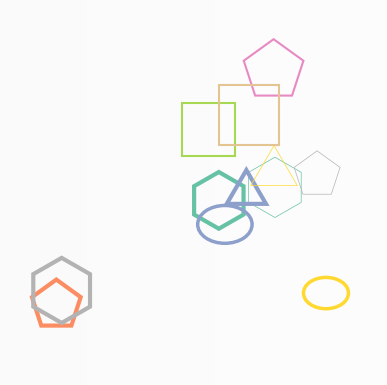[{"shape": "hexagon", "thickness": 0.5, "radius": 0.39, "center": [0.709, 0.513]}, {"shape": "hexagon", "thickness": 3, "radius": 0.37, "center": [0.565, 0.48]}, {"shape": "pentagon", "thickness": 3, "radius": 0.33, "center": [0.145, 0.208]}, {"shape": "triangle", "thickness": 3, "radius": 0.29, "center": [0.636, 0.5]}, {"shape": "oval", "thickness": 2.5, "radius": 0.35, "center": [0.58, 0.417]}, {"shape": "pentagon", "thickness": 1.5, "radius": 0.4, "center": [0.706, 0.817]}, {"shape": "square", "thickness": 1.5, "radius": 0.34, "center": [0.537, 0.663]}, {"shape": "triangle", "thickness": 0.5, "radius": 0.35, "center": [0.707, 0.553]}, {"shape": "oval", "thickness": 2.5, "radius": 0.29, "center": [0.841, 0.239]}, {"shape": "square", "thickness": 1.5, "radius": 0.39, "center": [0.643, 0.701]}, {"shape": "hexagon", "thickness": 3, "radius": 0.42, "center": [0.159, 0.246]}, {"shape": "pentagon", "thickness": 0.5, "radius": 0.31, "center": [0.818, 0.546]}]